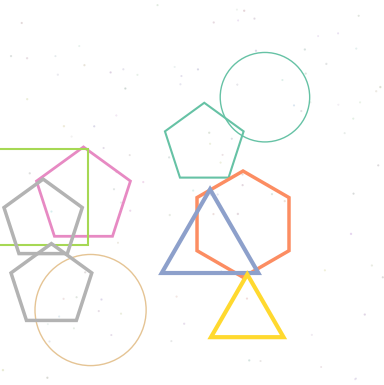[{"shape": "pentagon", "thickness": 1.5, "radius": 0.54, "center": [0.531, 0.626]}, {"shape": "circle", "thickness": 1, "radius": 0.58, "center": [0.688, 0.748]}, {"shape": "hexagon", "thickness": 2.5, "radius": 0.69, "center": [0.631, 0.418]}, {"shape": "triangle", "thickness": 3, "radius": 0.72, "center": [0.546, 0.363]}, {"shape": "pentagon", "thickness": 2, "radius": 0.64, "center": [0.217, 0.49]}, {"shape": "square", "thickness": 1.5, "radius": 0.63, "center": [0.102, 0.488]}, {"shape": "triangle", "thickness": 3, "radius": 0.54, "center": [0.642, 0.179]}, {"shape": "circle", "thickness": 1, "radius": 0.72, "center": [0.235, 0.195]}, {"shape": "pentagon", "thickness": 2.5, "radius": 0.53, "center": [0.112, 0.428]}, {"shape": "pentagon", "thickness": 2.5, "radius": 0.55, "center": [0.134, 0.257]}]